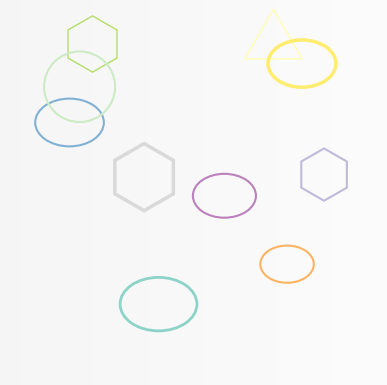[{"shape": "oval", "thickness": 2, "radius": 0.5, "center": [0.409, 0.21]}, {"shape": "triangle", "thickness": 1, "radius": 0.43, "center": [0.706, 0.89]}, {"shape": "hexagon", "thickness": 1.5, "radius": 0.34, "center": [0.836, 0.547]}, {"shape": "oval", "thickness": 1.5, "radius": 0.44, "center": [0.179, 0.682]}, {"shape": "oval", "thickness": 1.5, "radius": 0.35, "center": [0.741, 0.314]}, {"shape": "hexagon", "thickness": 1, "radius": 0.36, "center": [0.239, 0.886]}, {"shape": "hexagon", "thickness": 2.5, "radius": 0.44, "center": [0.372, 0.54]}, {"shape": "oval", "thickness": 1.5, "radius": 0.41, "center": [0.579, 0.492]}, {"shape": "circle", "thickness": 1.5, "radius": 0.46, "center": [0.205, 0.775]}, {"shape": "oval", "thickness": 2.5, "radius": 0.44, "center": [0.779, 0.835]}]